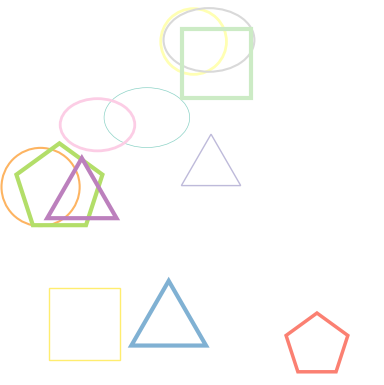[{"shape": "oval", "thickness": 0.5, "radius": 0.56, "center": [0.382, 0.695]}, {"shape": "circle", "thickness": 2, "radius": 0.43, "center": [0.503, 0.892]}, {"shape": "triangle", "thickness": 1, "radius": 0.44, "center": [0.548, 0.562]}, {"shape": "pentagon", "thickness": 2.5, "radius": 0.42, "center": [0.823, 0.103]}, {"shape": "triangle", "thickness": 3, "radius": 0.56, "center": [0.438, 0.158]}, {"shape": "circle", "thickness": 1.5, "radius": 0.51, "center": [0.105, 0.514]}, {"shape": "pentagon", "thickness": 3, "radius": 0.59, "center": [0.154, 0.51]}, {"shape": "oval", "thickness": 2, "radius": 0.48, "center": [0.253, 0.676]}, {"shape": "oval", "thickness": 1.5, "radius": 0.59, "center": [0.543, 0.896]}, {"shape": "triangle", "thickness": 3, "radius": 0.52, "center": [0.213, 0.485]}, {"shape": "square", "thickness": 3, "radius": 0.45, "center": [0.564, 0.835]}, {"shape": "square", "thickness": 1, "radius": 0.46, "center": [0.22, 0.159]}]